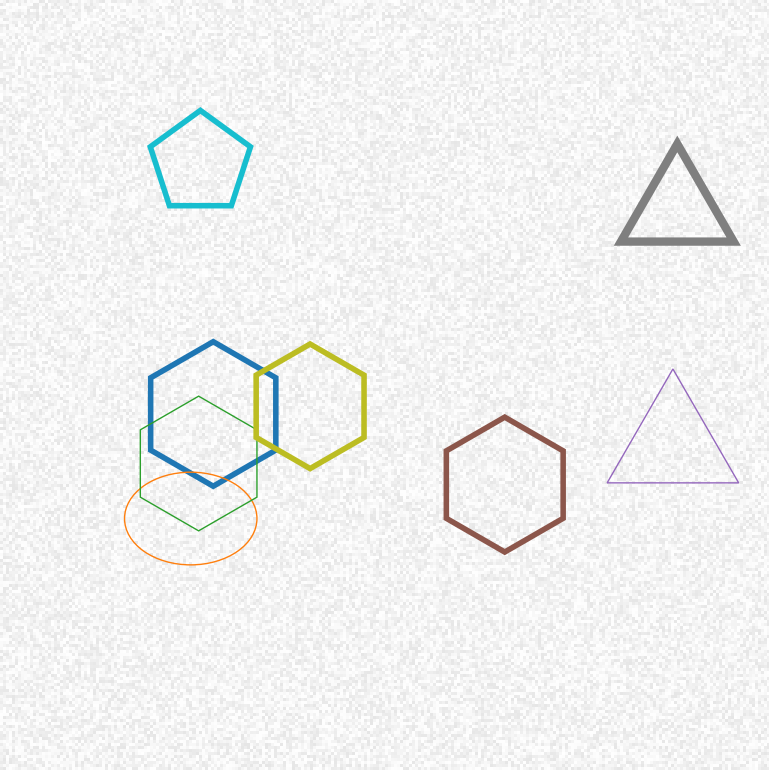[{"shape": "hexagon", "thickness": 2, "radius": 0.47, "center": [0.277, 0.462]}, {"shape": "oval", "thickness": 0.5, "radius": 0.43, "center": [0.248, 0.327]}, {"shape": "hexagon", "thickness": 0.5, "radius": 0.44, "center": [0.258, 0.398]}, {"shape": "triangle", "thickness": 0.5, "radius": 0.49, "center": [0.874, 0.422]}, {"shape": "hexagon", "thickness": 2, "radius": 0.44, "center": [0.656, 0.371]}, {"shape": "triangle", "thickness": 3, "radius": 0.42, "center": [0.88, 0.729]}, {"shape": "hexagon", "thickness": 2, "radius": 0.4, "center": [0.403, 0.472]}, {"shape": "pentagon", "thickness": 2, "radius": 0.34, "center": [0.26, 0.788]}]